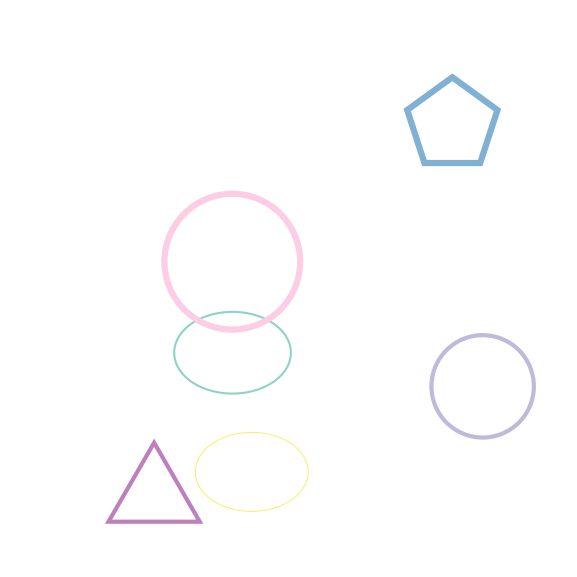[{"shape": "oval", "thickness": 1, "radius": 0.51, "center": [0.403, 0.388]}, {"shape": "circle", "thickness": 2, "radius": 0.44, "center": [0.836, 0.33]}, {"shape": "pentagon", "thickness": 3, "radius": 0.41, "center": [0.783, 0.783]}, {"shape": "circle", "thickness": 3, "radius": 0.59, "center": [0.402, 0.546]}, {"shape": "triangle", "thickness": 2, "radius": 0.46, "center": [0.267, 0.141]}, {"shape": "oval", "thickness": 0.5, "radius": 0.49, "center": [0.436, 0.182]}]